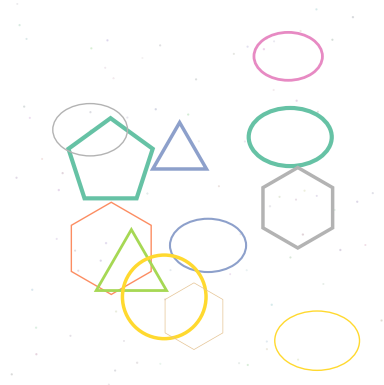[{"shape": "pentagon", "thickness": 3, "radius": 0.58, "center": [0.287, 0.578]}, {"shape": "oval", "thickness": 3, "radius": 0.54, "center": [0.754, 0.644]}, {"shape": "hexagon", "thickness": 1, "radius": 0.6, "center": [0.289, 0.355]}, {"shape": "oval", "thickness": 1.5, "radius": 0.49, "center": [0.54, 0.363]}, {"shape": "triangle", "thickness": 2.5, "radius": 0.4, "center": [0.467, 0.601]}, {"shape": "oval", "thickness": 2, "radius": 0.44, "center": [0.749, 0.854]}, {"shape": "triangle", "thickness": 2, "radius": 0.53, "center": [0.341, 0.298]}, {"shape": "circle", "thickness": 2.5, "radius": 0.54, "center": [0.427, 0.229]}, {"shape": "oval", "thickness": 1, "radius": 0.55, "center": [0.824, 0.115]}, {"shape": "hexagon", "thickness": 0.5, "radius": 0.43, "center": [0.504, 0.179]}, {"shape": "hexagon", "thickness": 2.5, "radius": 0.52, "center": [0.773, 0.46]}, {"shape": "oval", "thickness": 1, "radius": 0.49, "center": [0.234, 0.663]}]